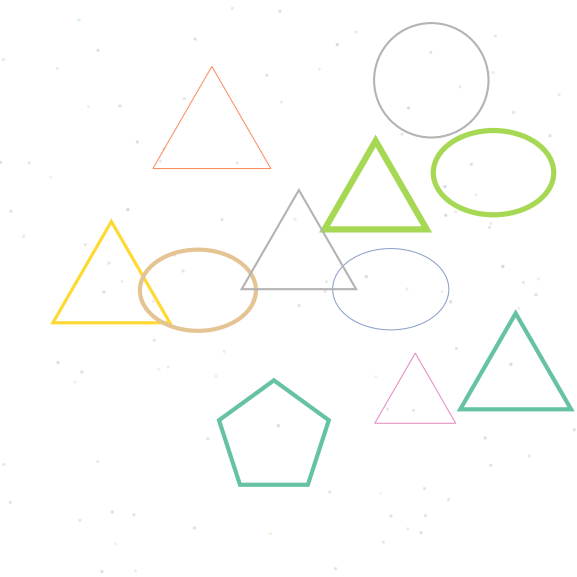[{"shape": "pentagon", "thickness": 2, "radius": 0.5, "center": [0.474, 0.241]}, {"shape": "triangle", "thickness": 2, "radius": 0.55, "center": [0.893, 0.346]}, {"shape": "triangle", "thickness": 0.5, "radius": 0.59, "center": [0.367, 0.766]}, {"shape": "oval", "thickness": 0.5, "radius": 0.5, "center": [0.677, 0.498]}, {"shape": "triangle", "thickness": 0.5, "radius": 0.4, "center": [0.719, 0.307]}, {"shape": "oval", "thickness": 2.5, "radius": 0.52, "center": [0.855, 0.7]}, {"shape": "triangle", "thickness": 3, "radius": 0.51, "center": [0.65, 0.653]}, {"shape": "triangle", "thickness": 1.5, "radius": 0.58, "center": [0.193, 0.499]}, {"shape": "oval", "thickness": 2, "radius": 0.5, "center": [0.343, 0.497]}, {"shape": "triangle", "thickness": 1, "radius": 0.57, "center": [0.518, 0.556]}, {"shape": "circle", "thickness": 1, "radius": 0.5, "center": [0.747, 0.86]}]